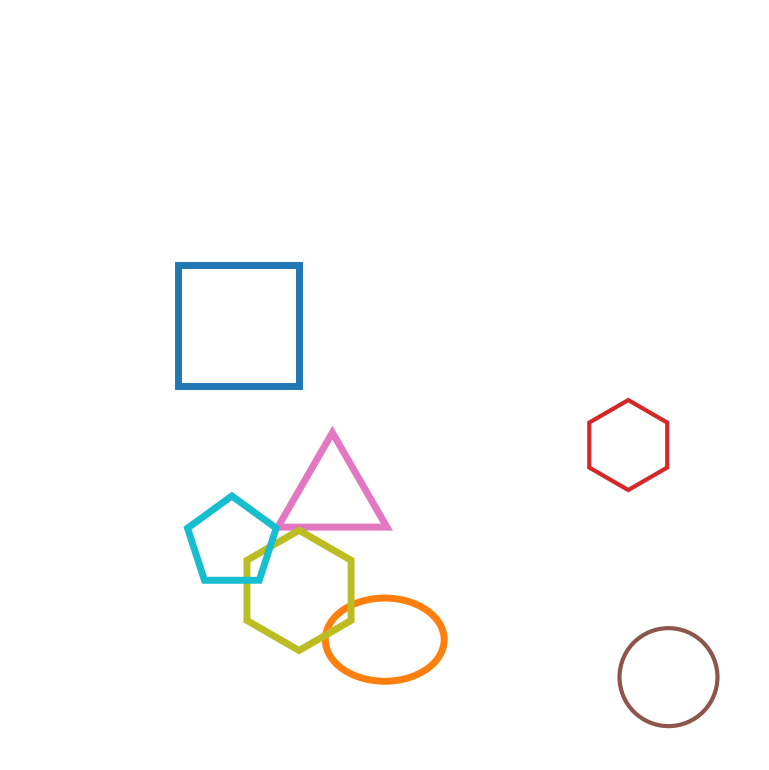[{"shape": "square", "thickness": 2.5, "radius": 0.39, "center": [0.31, 0.577]}, {"shape": "oval", "thickness": 2.5, "radius": 0.39, "center": [0.5, 0.169]}, {"shape": "hexagon", "thickness": 1.5, "radius": 0.29, "center": [0.816, 0.422]}, {"shape": "circle", "thickness": 1.5, "radius": 0.32, "center": [0.868, 0.121]}, {"shape": "triangle", "thickness": 2.5, "radius": 0.41, "center": [0.432, 0.356]}, {"shape": "hexagon", "thickness": 2.5, "radius": 0.39, "center": [0.388, 0.233]}, {"shape": "pentagon", "thickness": 2.5, "radius": 0.3, "center": [0.301, 0.295]}]